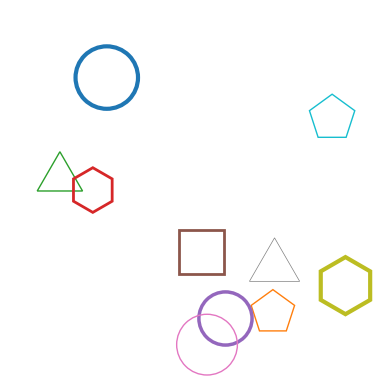[{"shape": "circle", "thickness": 3, "radius": 0.41, "center": [0.277, 0.799]}, {"shape": "pentagon", "thickness": 1, "radius": 0.3, "center": [0.709, 0.188]}, {"shape": "triangle", "thickness": 1, "radius": 0.34, "center": [0.156, 0.538]}, {"shape": "hexagon", "thickness": 2, "radius": 0.29, "center": [0.241, 0.506]}, {"shape": "circle", "thickness": 2.5, "radius": 0.35, "center": [0.586, 0.173]}, {"shape": "square", "thickness": 2, "radius": 0.29, "center": [0.523, 0.346]}, {"shape": "circle", "thickness": 1, "radius": 0.39, "center": [0.538, 0.105]}, {"shape": "triangle", "thickness": 0.5, "radius": 0.38, "center": [0.713, 0.307]}, {"shape": "hexagon", "thickness": 3, "radius": 0.37, "center": [0.897, 0.258]}, {"shape": "pentagon", "thickness": 1, "radius": 0.31, "center": [0.863, 0.693]}]